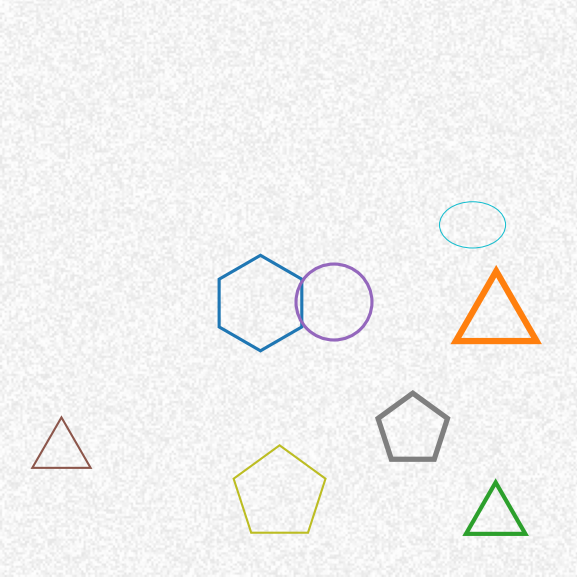[{"shape": "hexagon", "thickness": 1.5, "radius": 0.41, "center": [0.451, 0.474]}, {"shape": "triangle", "thickness": 3, "radius": 0.4, "center": [0.859, 0.449]}, {"shape": "triangle", "thickness": 2, "radius": 0.3, "center": [0.858, 0.104]}, {"shape": "circle", "thickness": 1.5, "radius": 0.33, "center": [0.578, 0.476]}, {"shape": "triangle", "thickness": 1, "radius": 0.29, "center": [0.106, 0.218]}, {"shape": "pentagon", "thickness": 2.5, "radius": 0.32, "center": [0.715, 0.255]}, {"shape": "pentagon", "thickness": 1, "radius": 0.42, "center": [0.484, 0.144]}, {"shape": "oval", "thickness": 0.5, "radius": 0.29, "center": [0.818, 0.61]}]